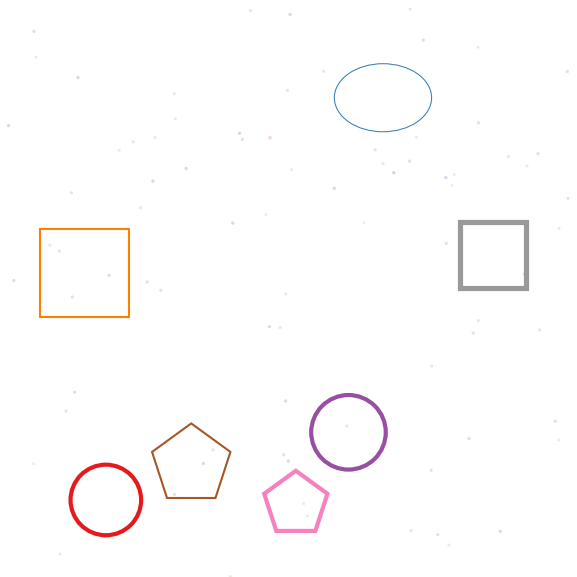[{"shape": "circle", "thickness": 2, "radius": 0.31, "center": [0.183, 0.133]}, {"shape": "oval", "thickness": 0.5, "radius": 0.42, "center": [0.663, 0.83]}, {"shape": "circle", "thickness": 2, "radius": 0.32, "center": [0.603, 0.251]}, {"shape": "square", "thickness": 1, "radius": 0.38, "center": [0.147, 0.526]}, {"shape": "pentagon", "thickness": 1, "radius": 0.36, "center": [0.331, 0.195]}, {"shape": "pentagon", "thickness": 2, "radius": 0.29, "center": [0.512, 0.126]}, {"shape": "square", "thickness": 2.5, "radius": 0.29, "center": [0.854, 0.557]}]